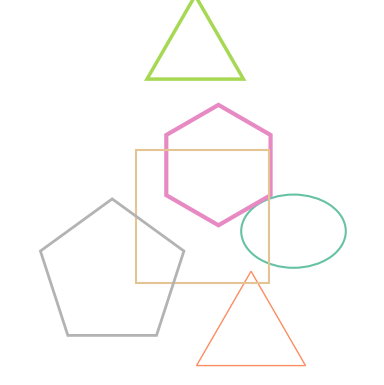[{"shape": "oval", "thickness": 1.5, "radius": 0.68, "center": [0.762, 0.399]}, {"shape": "triangle", "thickness": 1, "radius": 0.82, "center": [0.652, 0.132]}, {"shape": "hexagon", "thickness": 3, "radius": 0.78, "center": [0.567, 0.571]}, {"shape": "triangle", "thickness": 2.5, "radius": 0.72, "center": [0.507, 0.867]}, {"shape": "square", "thickness": 1.5, "radius": 0.86, "center": [0.525, 0.439]}, {"shape": "pentagon", "thickness": 2, "radius": 0.98, "center": [0.291, 0.287]}]